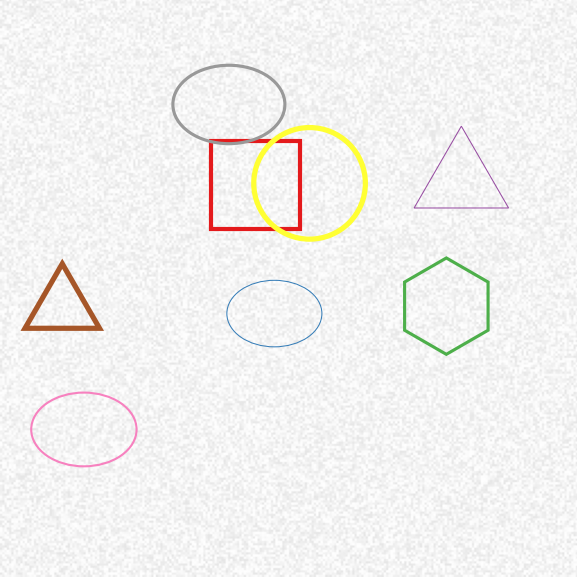[{"shape": "square", "thickness": 2, "radius": 0.38, "center": [0.443, 0.679]}, {"shape": "oval", "thickness": 0.5, "radius": 0.41, "center": [0.475, 0.456]}, {"shape": "hexagon", "thickness": 1.5, "radius": 0.42, "center": [0.773, 0.469]}, {"shape": "triangle", "thickness": 0.5, "radius": 0.47, "center": [0.799, 0.686]}, {"shape": "circle", "thickness": 2.5, "radius": 0.48, "center": [0.536, 0.682]}, {"shape": "triangle", "thickness": 2.5, "radius": 0.37, "center": [0.108, 0.468]}, {"shape": "oval", "thickness": 1, "radius": 0.46, "center": [0.145, 0.255]}, {"shape": "oval", "thickness": 1.5, "radius": 0.48, "center": [0.396, 0.818]}]